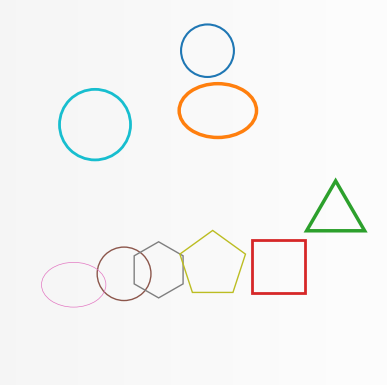[{"shape": "circle", "thickness": 1.5, "radius": 0.34, "center": [0.535, 0.868]}, {"shape": "oval", "thickness": 2.5, "radius": 0.5, "center": [0.562, 0.713]}, {"shape": "triangle", "thickness": 2.5, "radius": 0.43, "center": [0.866, 0.444]}, {"shape": "square", "thickness": 2, "radius": 0.35, "center": [0.719, 0.308]}, {"shape": "circle", "thickness": 1, "radius": 0.35, "center": [0.32, 0.289]}, {"shape": "oval", "thickness": 0.5, "radius": 0.42, "center": [0.19, 0.26]}, {"shape": "hexagon", "thickness": 1, "radius": 0.36, "center": [0.409, 0.299]}, {"shape": "pentagon", "thickness": 1, "radius": 0.45, "center": [0.549, 0.312]}, {"shape": "circle", "thickness": 2, "radius": 0.46, "center": [0.245, 0.676]}]